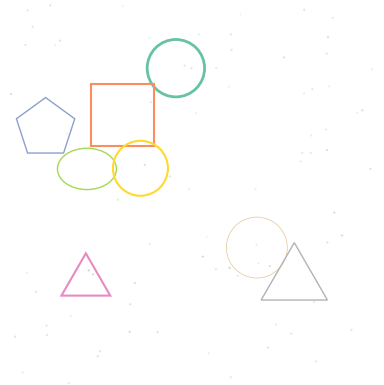[{"shape": "circle", "thickness": 2, "radius": 0.37, "center": [0.457, 0.823]}, {"shape": "square", "thickness": 1.5, "radius": 0.41, "center": [0.318, 0.701]}, {"shape": "pentagon", "thickness": 1, "radius": 0.4, "center": [0.118, 0.667]}, {"shape": "triangle", "thickness": 1.5, "radius": 0.37, "center": [0.223, 0.269]}, {"shape": "oval", "thickness": 1, "radius": 0.38, "center": [0.226, 0.561]}, {"shape": "circle", "thickness": 1.5, "radius": 0.36, "center": [0.365, 0.563]}, {"shape": "circle", "thickness": 0.5, "radius": 0.4, "center": [0.667, 0.357]}, {"shape": "triangle", "thickness": 1, "radius": 0.5, "center": [0.764, 0.27]}]